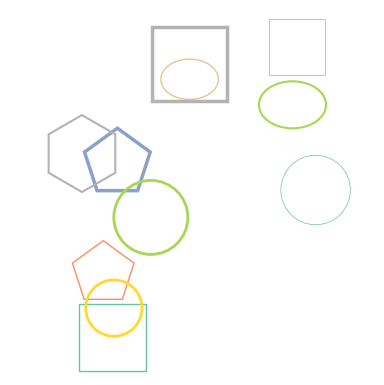[{"shape": "circle", "thickness": 0.5, "radius": 0.45, "center": [0.82, 0.506]}, {"shape": "square", "thickness": 1, "radius": 0.43, "center": [0.292, 0.123]}, {"shape": "pentagon", "thickness": 1, "radius": 0.42, "center": [0.268, 0.291]}, {"shape": "pentagon", "thickness": 2.5, "radius": 0.45, "center": [0.305, 0.577]}, {"shape": "square", "thickness": 0.5, "radius": 0.36, "center": [0.772, 0.878]}, {"shape": "oval", "thickness": 1.5, "radius": 0.44, "center": [0.76, 0.728]}, {"shape": "circle", "thickness": 2, "radius": 0.48, "center": [0.392, 0.435]}, {"shape": "circle", "thickness": 2, "radius": 0.37, "center": [0.296, 0.2]}, {"shape": "oval", "thickness": 1, "radius": 0.37, "center": [0.492, 0.794]}, {"shape": "hexagon", "thickness": 1.5, "radius": 0.5, "center": [0.213, 0.601]}, {"shape": "square", "thickness": 2.5, "radius": 0.48, "center": [0.492, 0.834]}]